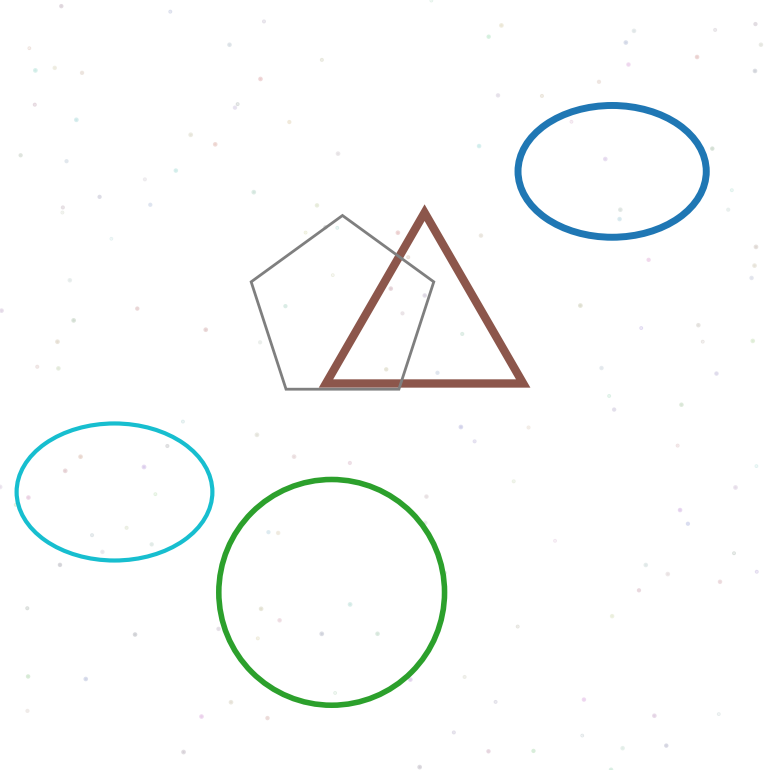[{"shape": "oval", "thickness": 2.5, "radius": 0.61, "center": [0.795, 0.777]}, {"shape": "circle", "thickness": 2, "radius": 0.73, "center": [0.431, 0.231]}, {"shape": "triangle", "thickness": 3, "radius": 0.74, "center": [0.551, 0.576]}, {"shape": "pentagon", "thickness": 1, "radius": 0.62, "center": [0.445, 0.595]}, {"shape": "oval", "thickness": 1.5, "radius": 0.64, "center": [0.149, 0.361]}]